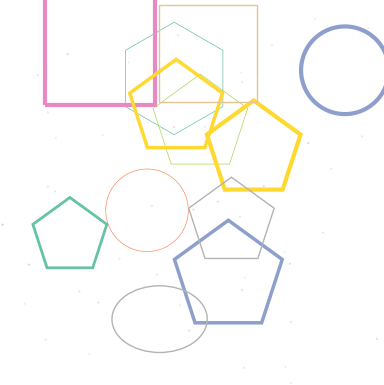[{"shape": "pentagon", "thickness": 2, "radius": 0.5, "center": [0.181, 0.386]}, {"shape": "hexagon", "thickness": 0.5, "radius": 0.73, "center": [0.452, 0.796]}, {"shape": "circle", "thickness": 0.5, "radius": 0.54, "center": [0.382, 0.454]}, {"shape": "circle", "thickness": 3, "radius": 0.57, "center": [0.896, 0.818]}, {"shape": "pentagon", "thickness": 2.5, "radius": 0.74, "center": [0.593, 0.281]}, {"shape": "square", "thickness": 3, "radius": 0.72, "center": [0.259, 0.871]}, {"shape": "pentagon", "thickness": 0.5, "radius": 0.65, "center": [0.52, 0.678]}, {"shape": "pentagon", "thickness": 3, "radius": 0.64, "center": [0.659, 0.611]}, {"shape": "pentagon", "thickness": 2.5, "radius": 0.63, "center": [0.458, 0.719]}, {"shape": "square", "thickness": 1, "radius": 0.63, "center": [0.54, 0.861]}, {"shape": "oval", "thickness": 1, "radius": 0.62, "center": [0.415, 0.171]}, {"shape": "pentagon", "thickness": 1, "radius": 0.58, "center": [0.601, 0.423]}]